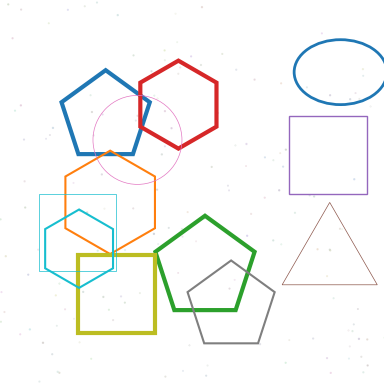[{"shape": "oval", "thickness": 2, "radius": 0.6, "center": [0.885, 0.813]}, {"shape": "pentagon", "thickness": 3, "radius": 0.6, "center": [0.274, 0.697]}, {"shape": "hexagon", "thickness": 1.5, "radius": 0.67, "center": [0.286, 0.474]}, {"shape": "pentagon", "thickness": 3, "radius": 0.68, "center": [0.532, 0.304]}, {"shape": "hexagon", "thickness": 3, "radius": 0.57, "center": [0.463, 0.728]}, {"shape": "square", "thickness": 1, "radius": 0.51, "center": [0.852, 0.598]}, {"shape": "triangle", "thickness": 0.5, "radius": 0.71, "center": [0.856, 0.332]}, {"shape": "circle", "thickness": 0.5, "radius": 0.58, "center": [0.357, 0.637]}, {"shape": "pentagon", "thickness": 1.5, "radius": 0.59, "center": [0.6, 0.204]}, {"shape": "square", "thickness": 3, "radius": 0.5, "center": [0.303, 0.237]}, {"shape": "square", "thickness": 0.5, "radius": 0.5, "center": [0.201, 0.396]}, {"shape": "hexagon", "thickness": 1.5, "radius": 0.51, "center": [0.205, 0.354]}]